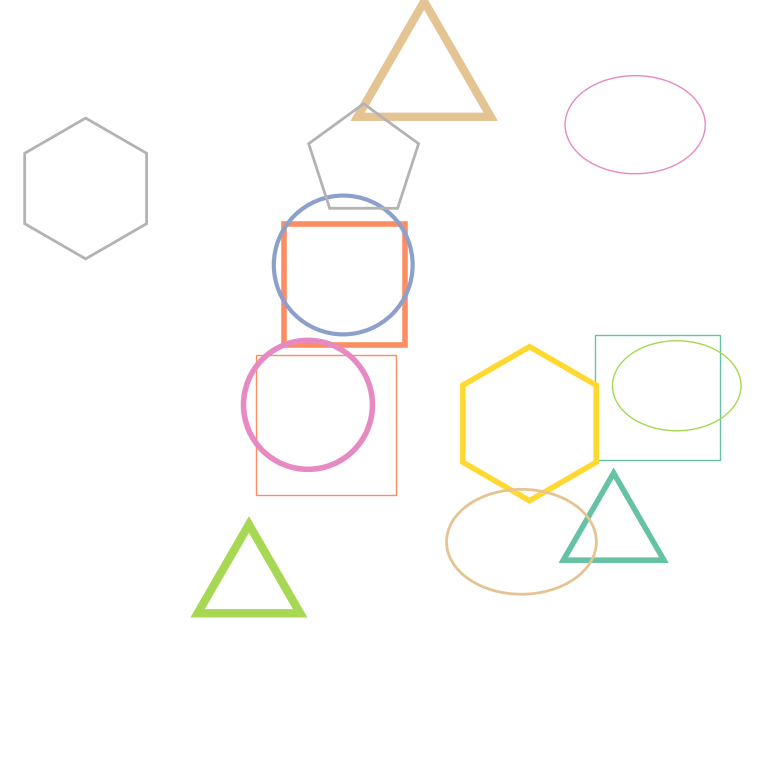[{"shape": "triangle", "thickness": 2, "radius": 0.38, "center": [0.797, 0.31]}, {"shape": "square", "thickness": 0.5, "radius": 0.41, "center": [0.853, 0.484]}, {"shape": "square", "thickness": 2, "radius": 0.39, "center": [0.448, 0.63]}, {"shape": "square", "thickness": 0.5, "radius": 0.45, "center": [0.423, 0.448]}, {"shape": "circle", "thickness": 1.5, "radius": 0.45, "center": [0.446, 0.656]}, {"shape": "oval", "thickness": 0.5, "radius": 0.46, "center": [0.825, 0.838]}, {"shape": "circle", "thickness": 2, "radius": 0.42, "center": [0.4, 0.474]}, {"shape": "triangle", "thickness": 3, "radius": 0.38, "center": [0.323, 0.242]}, {"shape": "oval", "thickness": 0.5, "radius": 0.42, "center": [0.879, 0.499]}, {"shape": "hexagon", "thickness": 2, "radius": 0.5, "center": [0.688, 0.45]}, {"shape": "triangle", "thickness": 3, "radius": 0.5, "center": [0.551, 0.898]}, {"shape": "oval", "thickness": 1, "radius": 0.49, "center": [0.677, 0.296]}, {"shape": "hexagon", "thickness": 1, "radius": 0.46, "center": [0.111, 0.755]}, {"shape": "pentagon", "thickness": 1, "radius": 0.38, "center": [0.472, 0.79]}]